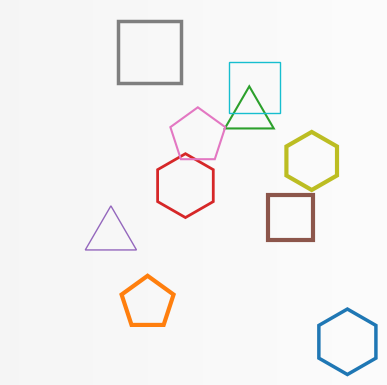[{"shape": "hexagon", "thickness": 2.5, "radius": 0.43, "center": [0.896, 0.112]}, {"shape": "pentagon", "thickness": 3, "radius": 0.35, "center": [0.381, 0.213]}, {"shape": "triangle", "thickness": 1.5, "radius": 0.36, "center": [0.643, 0.703]}, {"shape": "hexagon", "thickness": 2, "radius": 0.41, "center": [0.479, 0.518]}, {"shape": "triangle", "thickness": 1, "radius": 0.38, "center": [0.286, 0.389]}, {"shape": "square", "thickness": 3, "radius": 0.29, "center": [0.749, 0.435]}, {"shape": "pentagon", "thickness": 1.5, "radius": 0.37, "center": [0.511, 0.647]}, {"shape": "square", "thickness": 2.5, "radius": 0.4, "center": [0.385, 0.866]}, {"shape": "hexagon", "thickness": 3, "radius": 0.38, "center": [0.804, 0.582]}, {"shape": "square", "thickness": 1, "radius": 0.33, "center": [0.657, 0.773]}]